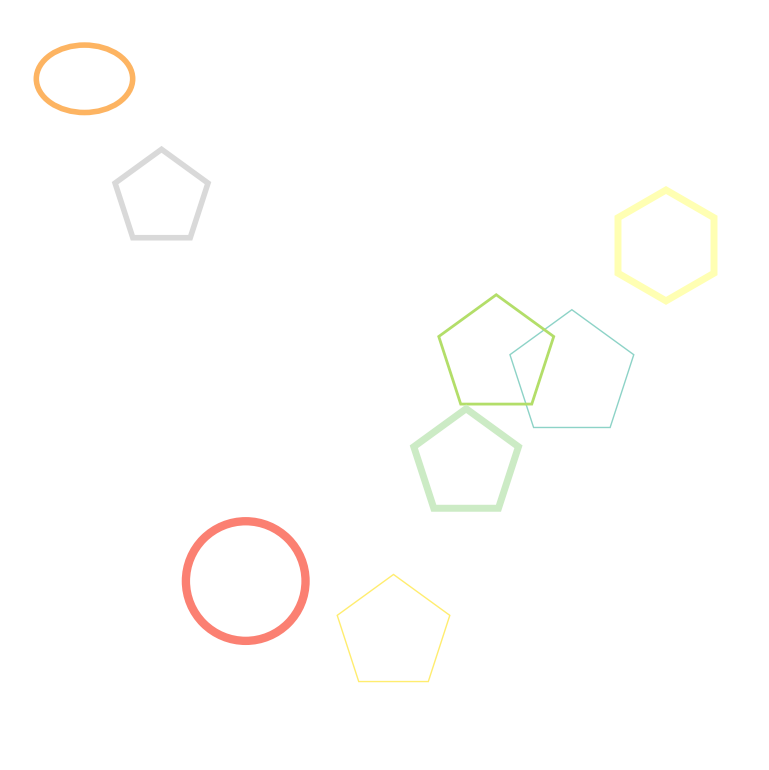[{"shape": "pentagon", "thickness": 0.5, "radius": 0.42, "center": [0.743, 0.513]}, {"shape": "hexagon", "thickness": 2.5, "radius": 0.36, "center": [0.865, 0.681]}, {"shape": "circle", "thickness": 3, "radius": 0.39, "center": [0.319, 0.245]}, {"shape": "oval", "thickness": 2, "radius": 0.31, "center": [0.11, 0.898]}, {"shape": "pentagon", "thickness": 1, "radius": 0.39, "center": [0.644, 0.539]}, {"shape": "pentagon", "thickness": 2, "radius": 0.32, "center": [0.21, 0.743]}, {"shape": "pentagon", "thickness": 2.5, "radius": 0.36, "center": [0.605, 0.398]}, {"shape": "pentagon", "thickness": 0.5, "radius": 0.38, "center": [0.511, 0.177]}]